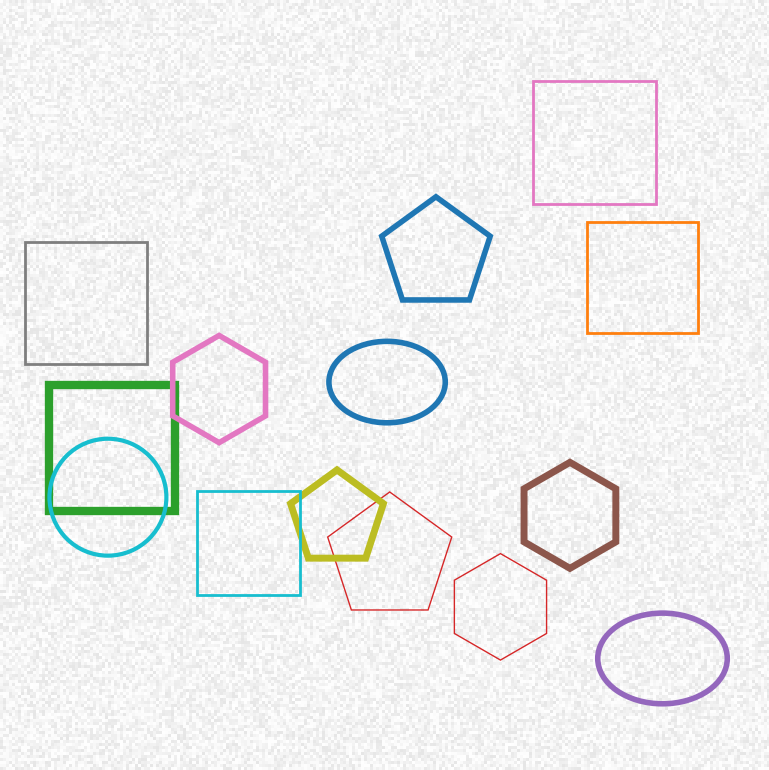[{"shape": "oval", "thickness": 2, "radius": 0.38, "center": [0.503, 0.504]}, {"shape": "pentagon", "thickness": 2, "radius": 0.37, "center": [0.566, 0.67]}, {"shape": "square", "thickness": 1, "radius": 0.36, "center": [0.835, 0.64]}, {"shape": "square", "thickness": 3, "radius": 0.41, "center": [0.145, 0.418]}, {"shape": "hexagon", "thickness": 0.5, "radius": 0.35, "center": [0.65, 0.212]}, {"shape": "pentagon", "thickness": 0.5, "radius": 0.42, "center": [0.506, 0.276]}, {"shape": "oval", "thickness": 2, "radius": 0.42, "center": [0.86, 0.145]}, {"shape": "hexagon", "thickness": 2.5, "radius": 0.34, "center": [0.74, 0.331]}, {"shape": "hexagon", "thickness": 2, "radius": 0.35, "center": [0.285, 0.495]}, {"shape": "square", "thickness": 1, "radius": 0.4, "center": [0.772, 0.815]}, {"shape": "square", "thickness": 1, "radius": 0.4, "center": [0.111, 0.607]}, {"shape": "pentagon", "thickness": 2.5, "radius": 0.32, "center": [0.438, 0.326]}, {"shape": "square", "thickness": 1, "radius": 0.34, "center": [0.322, 0.295]}, {"shape": "circle", "thickness": 1.5, "radius": 0.38, "center": [0.14, 0.354]}]